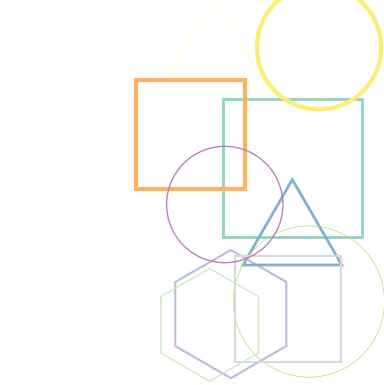[{"shape": "square", "thickness": 2, "radius": 0.9, "center": [0.759, 0.563]}, {"shape": "triangle", "thickness": 0.5, "radius": 0.7, "center": [0.556, 0.871]}, {"shape": "hexagon", "thickness": 1.5, "radius": 0.83, "center": [0.599, 0.184]}, {"shape": "triangle", "thickness": 2, "radius": 0.74, "center": [0.759, 0.386]}, {"shape": "square", "thickness": 3, "radius": 0.71, "center": [0.494, 0.651]}, {"shape": "circle", "thickness": 0.5, "radius": 0.98, "center": [0.802, 0.217]}, {"shape": "square", "thickness": 1.5, "radius": 0.69, "center": [0.749, 0.197]}, {"shape": "circle", "thickness": 1, "radius": 0.76, "center": [0.584, 0.469]}, {"shape": "hexagon", "thickness": 1, "radius": 0.73, "center": [0.544, 0.156]}, {"shape": "circle", "thickness": 3, "radius": 0.81, "center": [0.829, 0.877]}]